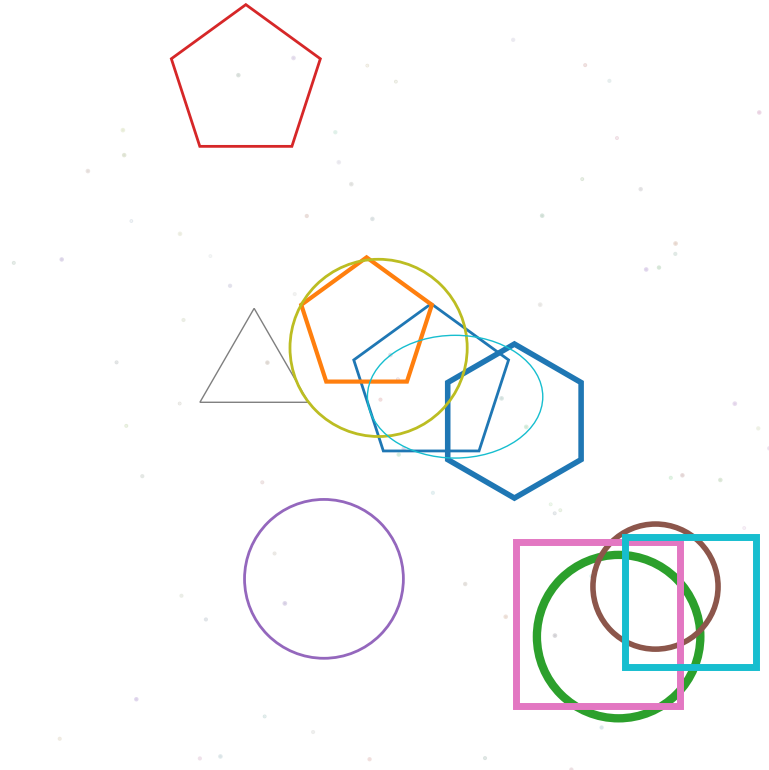[{"shape": "pentagon", "thickness": 1, "radius": 0.53, "center": [0.56, 0.5]}, {"shape": "hexagon", "thickness": 2, "radius": 0.5, "center": [0.668, 0.453]}, {"shape": "pentagon", "thickness": 1.5, "radius": 0.45, "center": [0.476, 0.577]}, {"shape": "circle", "thickness": 3, "radius": 0.53, "center": [0.803, 0.173]}, {"shape": "pentagon", "thickness": 1, "radius": 0.51, "center": [0.319, 0.892]}, {"shape": "circle", "thickness": 1, "radius": 0.52, "center": [0.421, 0.248]}, {"shape": "circle", "thickness": 2, "radius": 0.41, "center": [0.851, 0.238]}, {"shape": "square", "thickness": 2.5, "radius": 0.53, "center": [0.777, 0.189]}, {"shape": "triangle", "thickness": 0.5, "radius": 0.41, "center": [0.33, 0.518]}, {"shape": "circle", "thickness": 1, "radius": 0.58, "center": [0.492, 0.548]}, {"shape": "oval", "thickness": 0.5, "radius": 0.57, "center": [0.591, 0.485]}, {"shape": "square", "thickness": 2.5, "radius": 0.42, "center": [0.897, 0.218]}]